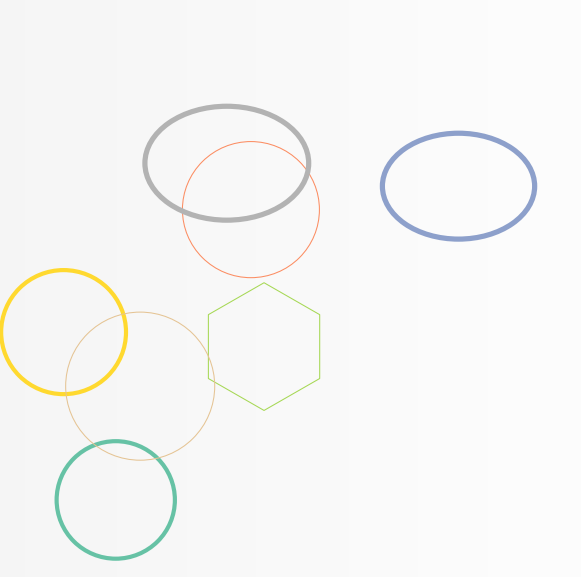[{"shape": "circle", "thickness": 2, "radius": 0.51, "center": [0.199, 0.133]}, {"shape": "circle", "thickness": 0.5, "radius": 0.59, "center": [0.432, 0.636]}, {"shape": "oval", "thickness": 2.5, "radius": 0.65, "center": [0.789, 0.677]}, {"shape": "hexagon", "thickness": 0.5, "radius": 0.55, "center": [0.454, 0.399]}, {"shape": "circle", "thickness": 2, "radius": 0.54, "center": [0.109, 0.424]}, {"shape": "circle", "thickness": 0.5, "radius": 0.64, "center": [0.241, 0.33]}, {"shape": "oval", "thickness": 2.5, "radius": 0.7, "center": [0.39, 0.717]}]